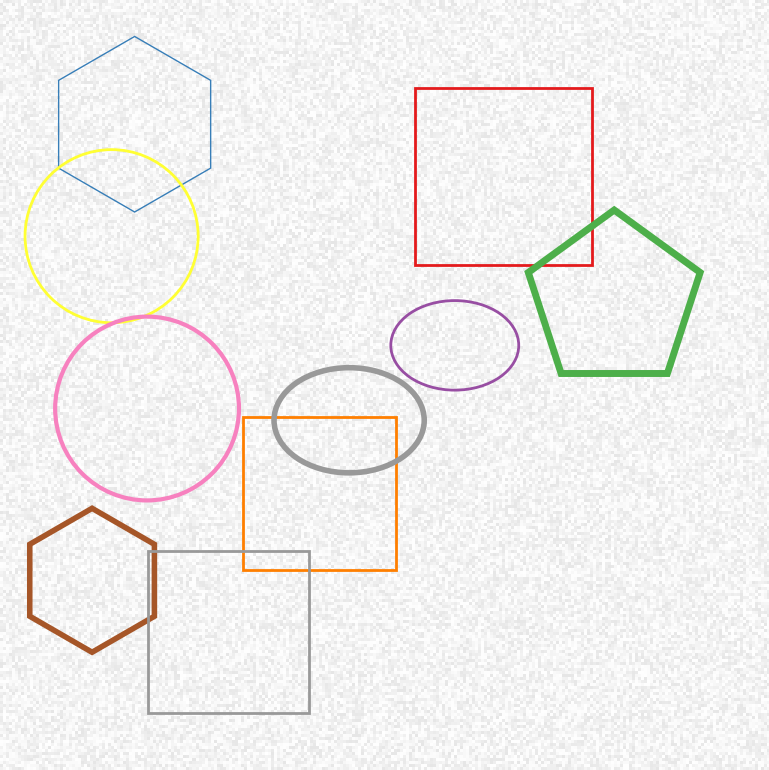[{"shape": "square", "thickness": 1, "radius": 0.57, "center": [0.653, 0.77]}, {"shape": "hexagon", "thickness": 0.5, "radius": 0.57, "center": [0.175, 0.839]}, {"shape": "pentagon", "thickness": 2.5, "radius": 0.59, "center": [0.798, 0.61]}, {"shape": "oval", "thickness": 1, "radius": 0.42, "center": [0.591, 0.551]}, {"shape": "square", "thickness": 1, "radius": 0.5, "center": [0.415, 0.359]}, {"shape": "circle", "thickness": 1, "radius": 0.56, "center": [0.145, 0.693]}, {"shape": "hexagon", "thickness": 2, "radius": 0.47, "center": [0.12, 0.246]}, {"shape": "circle", "thickness": 1.5, "radius": 0.6, "center": [0.191, 0.469]}, {"shape": "oval", "thickness": 2, "radius": 0.49, "center": [0.453, 0.454]}, {"shape": "square", "thickness": 1, "radius": 0.52, "center": [0.297, 0.179]}]